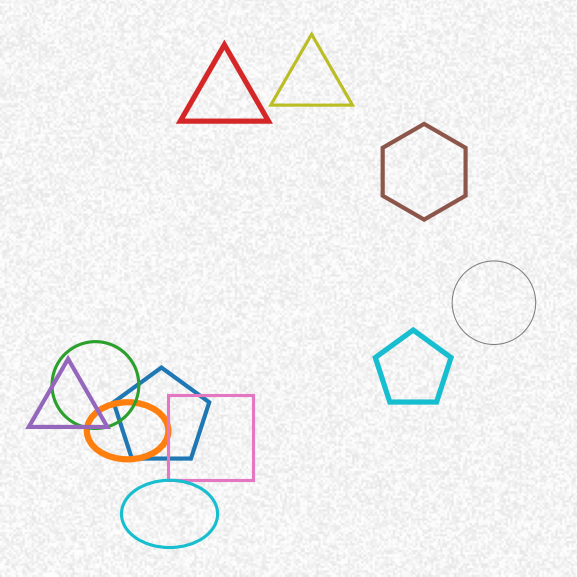[{"shape": "pentagon", "thickness": 2, "radius": 0.44, "center": [0.279, 0.276]}, {"shape": "oval", "thickness": 3, "radius": 0.35, "center": [0.221, 0.253]}, {"shape": "circle", "thickness": 1.5, "radius": 0.38, "center": [0.165, 0.332]}, {"shape": "triangle", "thickness": 2.5, "radius": 0.44, "center": [0.389, 0.833]}, {"shape": "triangle", "thickness": 2, "radius": 0.39, "center": [0.118, 0.299]}, {"shape": "hexagon", "thickness": 2, "radius": 0.41, "center": [0.734, 0.702]}, {"shape": "square", "thickness": 1.5, "radius": 0.37, "center": [0.365, 0.241]}, {"shape": "circle", "thickness": 0.5, "radius": 0.36, "center": [0.855, 0.475]}, {"shape": "triangle", "thickness": 1.5, "radius": 0.41, "center": [0.54, 0.858]}, {"shape": "oval", "thickness": 1.5, "radius": 0.42, "center": [0.294, 0.109]}, {"shape": "pentagon", "thickness": 2.5, "radius": 0.34, "center": [0.715, 0.359]}]